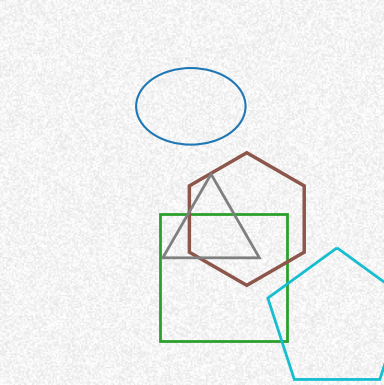[{"shape": "oval", "thickness": 1.5, "radius": 0.71, "center": [0.496, 0.724]}, {"shape": "square", "thickness": 2, "radius": 0.83, "center": [0.581, 0.28]}, {"shape": "hexagon", "thickness": 2.5, "radius": 0.86, "center": [0.641, 0.431]}, {"shape": "triangle", "thickness": 2, "radius": 0.72, "center": [0.548, 0.403]}, {"shape": "pentagon", "thickness": 2, "radius": 0.94, "center": [0.875, 0.167]}]